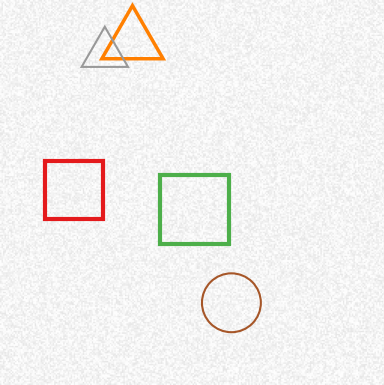[{"shape": "square", "thickness": 3, "radius": 0.37, "center": [0.192, 0.506]}, {"shape": "square", "thickness": 3, "radius": 0.45, "center": [0.504, 0.456]}, {"shape": "triangle", "thickness": 2.5, "radius": 0.46, "center": [0.344, 0.893]}, {"shape": "circle", "thickness": 1.5, "radius": 0.38, "center": [0.601, 0.214]}, {"shape": "triangle", "thickness": 1.5, "radius": 0.35, "center": [0.272, 0.861]}]